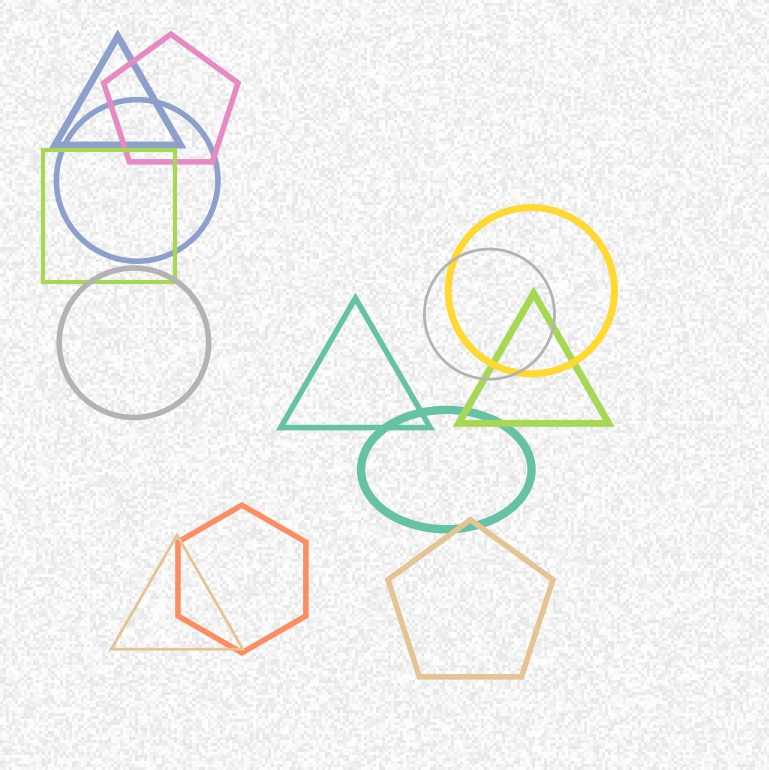[{"shape": "oval", "thickness": 3, "radius": 0.55, "center": [0.58, 0.39]}, {"shape": "triangle", "thickness": 2, "radius": 0.56, "center": [0.462, 0.501]}, {"shape": "hexagon", "thickness": 2, "radius": 0.48, "center": [0.314, 0.248]}, {"shape": "circle", "thickness": 2, "radius": 0.52, "center": [0.178, 0.766]}, {"shape": "triangle", "thickness": 2.5, "radius": 0.47, "center": [0.153, 0.859]}, {"shape": "pentagon", "thickness": 2, "radius": 0.46, "center": [0.222, 0.864]}, {"shape": "triangle", "thickness": 2.5, "radius": 0.56, "center": [0.693, 0.506]}, {"shape": "square", "thickness": 1.5, "radius": 0.43, "center": [0.141, 0.72]}, {"shape": "circle", "thickness": 2.5, "radius": 0.54, "center": [0.69, 0.622]}, {"shape": "triangle", "thickness": 1, "radius": 0.49, "center": [0.23, 0.206]}, {"shape": "pentagon", "thickness": 2, "radius": 0.56, "center": [0.611, 0.212]}, {"shape": "circle", "thickness": 1, "radius": 0.42, "center": [0.636, 0.592]}, {"shape": "circle", "thickness": 2, "radius": 0.49, "center": [0.174, 0.555]}]